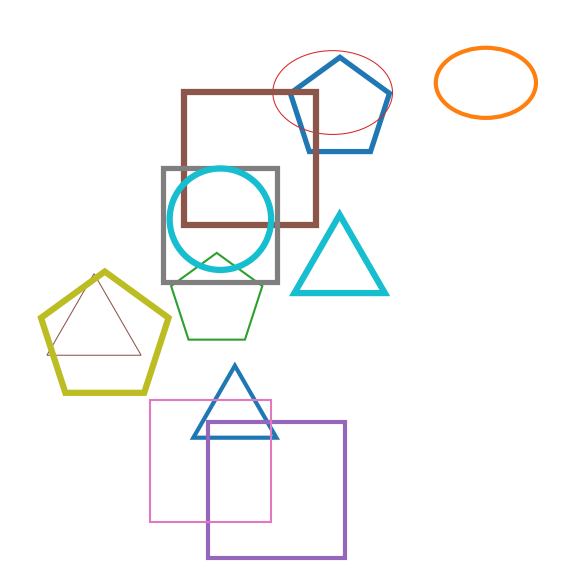[{"shape": "triangle", "thickness": 2, "radius": 0.42, "center": [0.407, 0.283]}, {"shape": "pentagon", "thickness": 2.5, "radius": 0.45, "center": [0.589, 0.81]}, {"shape": "oval", "thickness": 2, "radius": 0.43, "center": [0.841, 0.856]}, {"shape": "pentagon", "thickness": 1, "radius": 0.42, "center": [0.375, 0.478]}, {"shape": "oval", "thickness": 0.5, "radius": 0.52, "center": [0.576, 0.839]}, {"shape": "square", "thickness": 2, "radius": 0.59, "center": [0.479, 0.151]}, {"shape": "triangle", "thickness": 0.5, "radius": 0.47, "center": [0.163, 0.431]}, {"shape": "square", "thickness": 3, "radius": 0.57, "center": [0.433, 0.724]}, {"shape": "square", "thickness": 1, "radius": 0.53, "center": [0.364, 0.201]}, {"shape": "square", "thickness": 2.5, "radius": 0.49, "center": [0.381, 0.609]}, {"shape": "pentagon", "thickness": 3, "radius": 0.58, "center": [0.181, 0.413]}, {"shape": "triangle", "thickness": 3, "radius": 0.45, "center": [0.588, 0.537]}, {"shape": "circle", "thickness": 3, "radius": 0.44, "center": [0.382, 0.62]}]